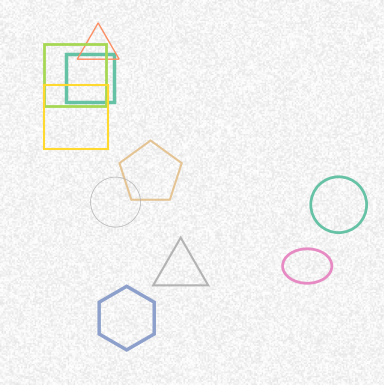[{"shape": "circle", "thickness": 2, "radius": 0.36, "center": [0.88, 0.468]}, {"shape": "square", "thickness": 2.5, "radius": 0.31, "center": [0.234, 0.798]}, {"shape": "triangle", "thickness": 1, "radius": 0.31, "center": [0.255, 0.878]}, {"shape": "hexagon", "thickness": 2.5, "radius": 0.41, "center": [0.329, 0.174]}, {"shape": "oval", "thickness": 2, "radius": 0.32, "center": [0.798, 0.309]}, {"shape": "square", "thickness": 2, "radius": 0.4, "center": [0.195, 0.805]}, {"shape": "square", "thickness": 1.5, "radius": 0.41, "center": [0.197, 0.696]}, {"shape": "pentagon", "thickness": 1.5, "radius": 0.43, "center": [0.391, 0.55]}, {"shape": "circle", "thickness": 0.5, "radius": 0.32, "center": [0.3, 0.475]}, {"shape": "triangle", "thickness": 1.5, "radius": 0.41, "center": [0.469, 0.3]}]